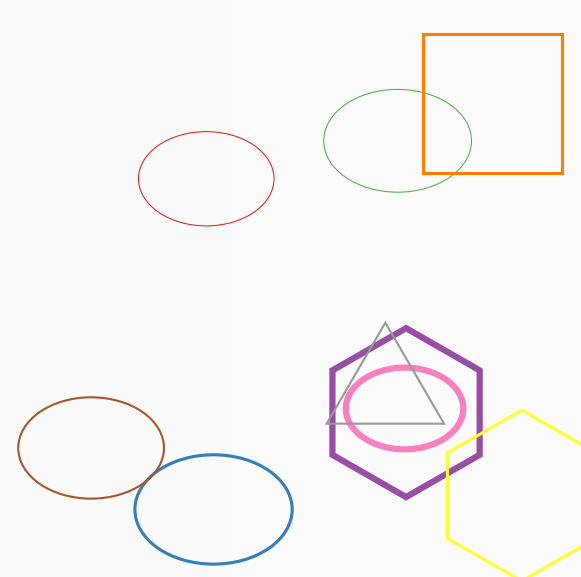[{"shape": "oval", "thickness": 0.5, "radius": 0.58, "center": [0.355, 0.69]}, {"shape": "oval", "thickness": 1.5, "radius": 0.68, "center": [0.367, 0.117]}, {"shape": "oval", "thickness": 0.5, "radius": 0.64, "center": [0.684, 0.755]}, {"shape": "hexagon", "thickness": 3, "radius": 0.73, "center": [0.699, 0.285]}, {"shape": "square", "thickness": 1.5, "radius": 0.6, "center": [0.848, 0.82]}, {"shape": "hexagon", "thickness": 1.5, "radius": 0.74, "center": [0.898, 0.141]}, {"shape": "oval", "thickness": 1, "radius": 0.63, "center": [0.157, 0.223]}, {"shape": "oval", "thickness": 3, "radius": 0.51, "center": [0.696, 0.292]}, {"shape": "triangle", "thickness": 1, "radius": 0.58, "center": [0.663, 0.324]}]